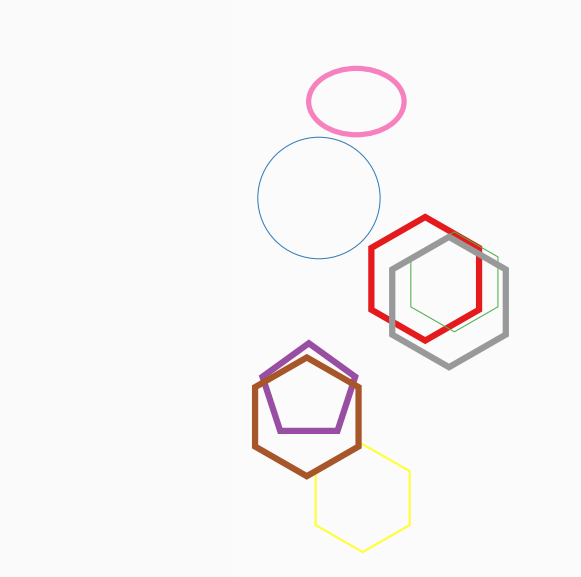[{"shape": "hexagon", "thickness": 3, "radius": 0.53, "center": [0.732, 0.516]}, {"shape": "circle", "thickness": 0.5, "radius": 0.53, "center": [0.549, 0.656]}, {"shape": "hexagon", "thickness": 0.5, "radius": 0.43, "center": [0.782, 0.511]}, {"shape": "pentagon", "thickness": 3, "radius": 0.42, "center": [0.531, 0.321]}, {"shape": "hexagon", "thickness": 1, "radius": 0.47, "center": [0.624, 0.137]}, {"shape": "hexagon", "thickness": 3, "radius": 0.51, "center": [0.528, 0.277]}, {"shape": "oval", "thickness": 2.5, "radius": 0.41, "center": [0.613, 0.823]}, {"shape": "hexagon", "thickness": 3, "radius": 0.56, "center": [0.773, 0.476]}]